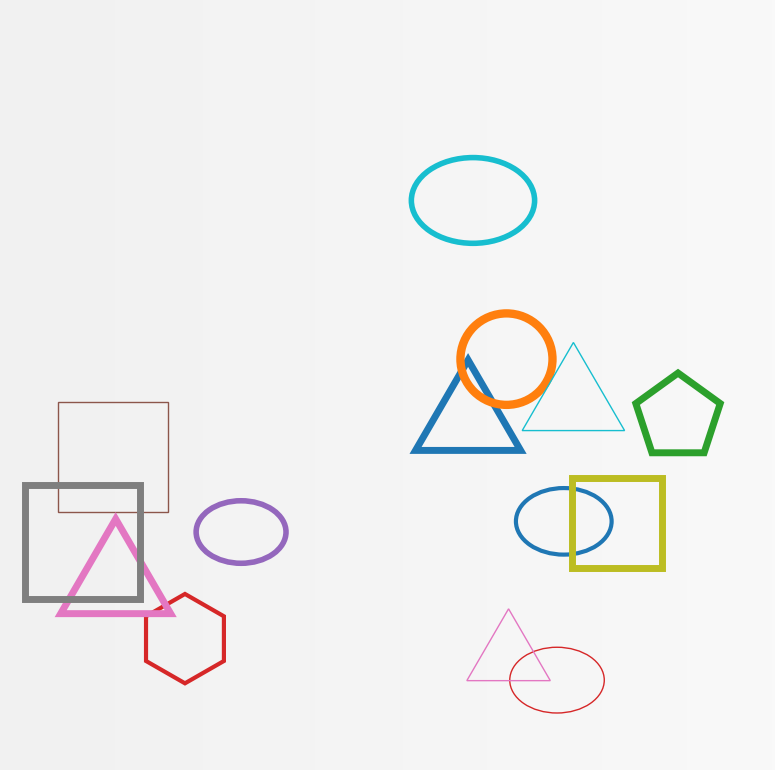[{"shape": "triangle", "thickness": 2.5, "radius": 0.39, "center": [0.604, 0.454]}, {"shape": "oval", "thickness": 1.5, "radius": 0.31, "center": [0.727, 0.323]}, {"shape": "circle", "thickness": 3, "radius": 0.3, "center": [0.654, 0.534]}, {"shape": "pentagon", "thickness": 2.5, "radius": 0.29, "center": [0.875, 0.458]}, {"shape": "oval", "thickness": 0.5, "radius": 0.3, "center": [0.719, 0.117]}, {"shape": "hexagon", "thickness": 1.5, "radius": 0.29, "center": [0.239, 0.171]}, {"shape": "oval", "thickness": 2, "radius": 0.29, "center": [0.311, 0.309]}, {"shape": "square", "thickness": 0.5, "radius": 0.36, "center": [0.146, 0.406]}, {"shape": "triangle", "thickness": 0.5, "radius": 0.31, "center": [0.656, 0.147]}, {"shape": "triangle", "thickness": 2.5, "radius": 0.41, "center": [0.149, 0.244]}, {"shape": "square", "thickness": 2.5, "radius": 0.37, "center": [0.106, 0.297]}, {"shape": "square", "thickness": 2.5, "radius": 0.29, "center": [0.796, 0.32]}, {"shape": "triangle", "thickness": 0.5, "radius": 0.38, "center": [0.74, 0.479]}, {"shape": "oval", "thickness": 2, "radius": 0.4, "center": [0.61, 0.74]}]